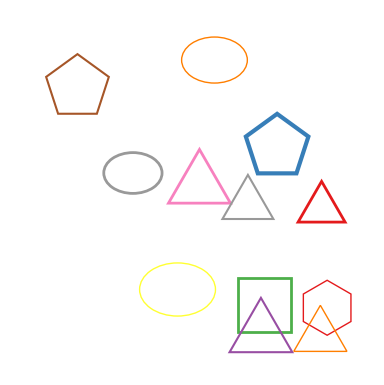[{"shape": "hexagon", "thickness": 1, "radius": 0.36, "center": [0.85, 0.201]}, {"shape": "triangle", "thickness": 2, "radius": 0.35, "center": [0.835, 0.458]}, {"shape": "pentagon", "thickness": 3, "radius": 0.43, "center": [0.72, 0.619]}, {"shape": "square", "thickness": 2, "radius": 0.35, "center": [0.687, 0.208]}, {"shape": "triangle", "thickness": 1.5, "radius": 0.47, "center": [0.678, 0.132]}, {"shape": "oval", "thickness": 1, "radius": 0.43, "center": [0.557, 0.844]}, {"shape": "triangle", "thickness": 1, "radius": 0.4, "center": [0.832, 0.127]}, {"shape": "oval", "thickness": 1, "radius": 0.49, "center": [0.461, 0.248]}, {"shape": "pentagon", "thickness": 1.5, "radius": 0.43, "center": [0.201, 0.774]}, {"shape": "triangle", "thickness": 2, "radius": 0.46, "center": [0.518, 0.519]}, {"shape": "triangle", "thickness": 1.5, "radius": 0.38, "center": [0.644, 0.469]}, {"shape": "oval", "thickness": 2, "radius": 0.38, "center": [0.345, 0.551]}]